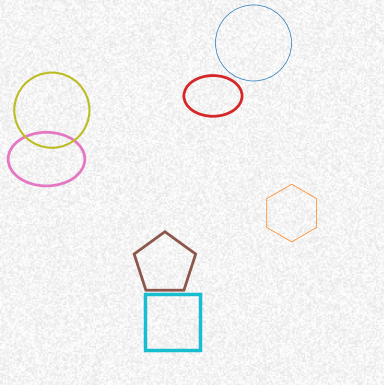[{"shape": "circle", "thickness": 0.5, "radius": 0.49, "center": [0.658, 0.888]}, {"shape": "hexagon", "thickness": 0.5, "radius": 0.37, "center": [0.758, 0.447]}, {"shape": "oval", "thickness": 2, "radius": 0.38, "center": [0.553, 0.751]}, {"shape": "pentagon", "thickness": 2, "radius": 0.42, "center": [0.428, 0.314]}, {"shape": "oval", "thickness": 2, "radius": 0.5, "center": [0.121, 0.587]}, {"shape": "circle", "thickness": 1.5, "radius": 0.49, "center": [0.135, 0.714]}, {"shape": "square", "thickness": 2.5, "radius": 0.36, "center": [0.448, 0.164]}]